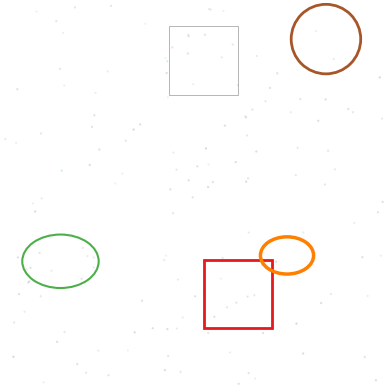[{"shape": "square", "thickness": 2, "radius": 0.44, "center": [0.618, 0.236]}, {"shape": "oval", "thickness": 1.5, "radius": 0.5, "center": [0.157, 0.321]}, {"shape": "oval", "thickness": 2.5, "radius": 0.35, "center": [0.746, 0.337]}, {"shape": "circle", "thickness": 2, "radius": 0.45, "center": [0.847, 0.898]}, {"shape": "square", "thickness": 0.5, "radius": 0.45, "center": [0.529, 0.842]}]